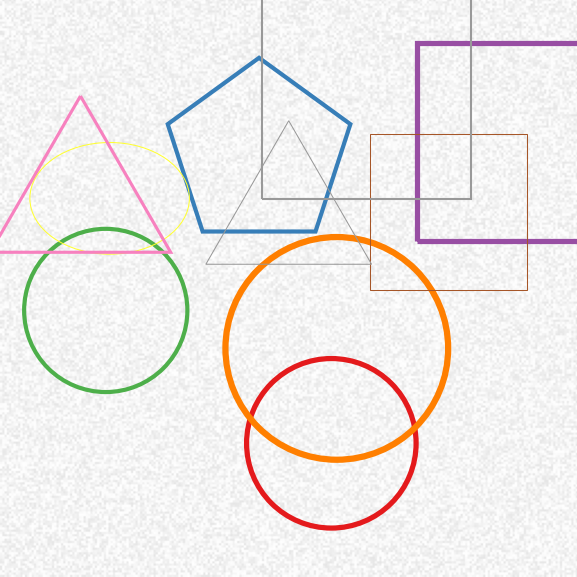[{"shape": "circle", "thickness": 2.5, "radius": 0.73, "center": [0.574, 0.232]}, {"shape": "pentagon", "thickness": 2, "radius": 0.83, "center": [0.449, 0.733]}, {"shape": "circle", "thickness": 2, "radius": 0.71, "center": [0.183, 0.462]}, {"shape": "square", "thickness": 2.5, "radius": 0.86, "center": [0.894, 0.754]}, {"shape": "circle", "thickness": 3, "radius": 0.96, "center": [0.583, 0.396]}, {"shape": "oval", "thickness": 0.5, "radius": 0.69, "center": [0.19, 0.656]}, {"shape": "square", "thickness": 0.5, "radius": 0.68, "center": [0.776, 0.632]}, {"shape": "triangle", "thickness": 1.5, "radius": 0.9, "center": [0.139, 0.653]}, {"shape": "triangle", "thickness": 0.5, "radius": 0.83, "center": [0.5, 0.624]}, {"shape": "square", "thickness": 1, "radius": 0.91, "center": [0.635, 0.835]}]